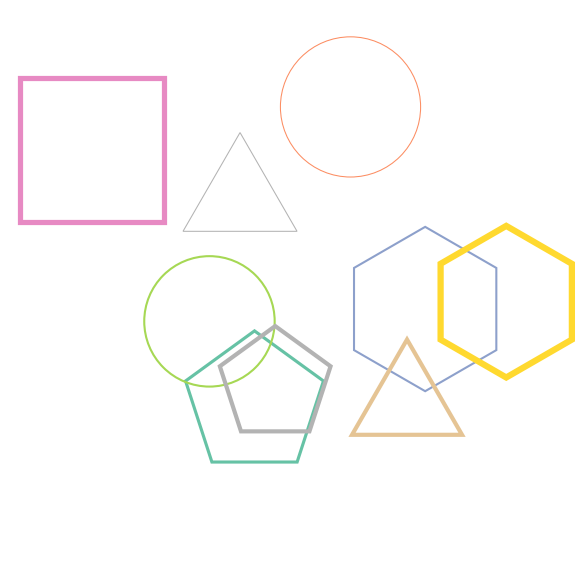[{"shape": "pentagon", "thickness": 1.5, "radius": 0.63, "center": [0.441, 0.301]}, {"shape": "circle", "thickness": 0.5, "radius": 0.61, "center": [0.607, 0.814]}, {"shape": "hexagon", "thickness": 1, "radius": 0.71, "center": [0.736, 0.464]}, {"shape": "square", "thickness": 2.5, "radius": 0.62, "center": [0.159, 0.739]}, {"shape": "circle", "thickness": 1, "radius": 0.56, "center": [0.363, 0.443]}, {"shape": "hexagon", "thickness": 3, "radius": 0.66, "center": [0.877, 0.477]}, {"shape": "triangle", "thickness": 2, "radius": 0.55, "center": [0.705, 0.301]}, {"shape": "triangle", "thickness": 0.5, "radius": 0.57, "center": [0.416, 0.656]}, {"shape": "pentagon", "thickness": 2, "radius": 0.5, "center": [0.477, 0.334]}]